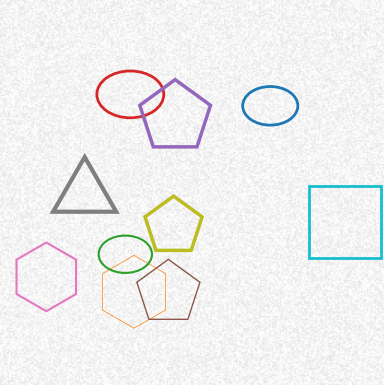[{"shape": "oval", "thickness": 2, "radius": 0.36, "center": [0.702, 0.725]}, {"shape": "hexagon", "thickness": 0.5, "radius": 0.47, "center": [0.348, 0.242]}, {"shape": "oval", "thickness": 1.5, "radius": 0.35, "center": [0.325, 0.34]}, {"shape": "oval", "thickness": 2, "radius": 0.43, "center": [0.338, 0.755]}, {"shape": "pentagon", "thickness": 2.5, "radius": 0.48, "center": [0.455, 0.697]}, {"shape": "pentagon", "thickness": 1, "radius": 0.43, "center": [0.437, 0.24]}, {"shape": "hexagon", "thickness": 1.5, "radius": 0.45, "center": [0.12, 0.281]}, {"shape": "triangle", "thickness": 3, "radius": 0.47, "center": [0.22, 0.497]}, {"shape": "pentagon", "thickness": 2.5, "radius": 0.39, "center": [0.451, 0.413]}, {"shape": "square", "thickness": 2, "radius": 0.47, "center": [0.897, 0.423]}]